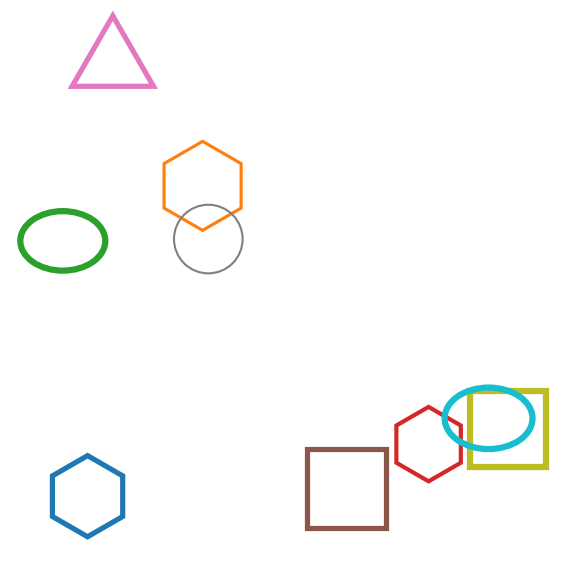[{"shape": "hexagon", "thickness": 2.5, "radius": 0.35, "center": [0.152, 0.14]}, {"shape": "hexagon", "thickness": 1.5, "radius": 0.39, "center": [0.351, 0.677]}, {"shape": "oval", "thickness": 3, "radius": 0.37, "center": [0.109, 0.582]}, {"shape": "hexagon", "thickness": 2, "radius": 0.32, "center": [0.742, 0.23]}, {"shape": "square", "thickness": 2.5, "radius": 0.35, "center": [0.6, 0.153]}, {"shape": "triangle", "thickness": 2.5, "radius": 0.41, "center": [0.195, 0.89]}, {"shape": "circle", "thickness": 1, "radius": 0.3, "center": [0.361, 0.585]}, {"shape": "square", "thickness": 3, "radius": 0.33, "center": [0.88, 0.256]}, {"shape": "oval", "thickness": 3, "radius": 0.38, "center": [0.846, 0.275]}]